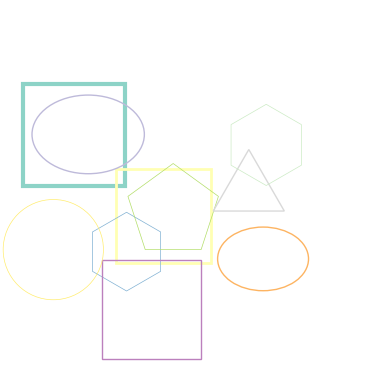[{"shape": "square", "thickness": 3, "radius": 0.66, "center": [0.192, 0.649]}, {"shape": "square", "thickness": 2, "radius": 0.61, "center": [0.425, 0.439]}, {"shape": "oval", "thickness": 1, "radius": 0.73, "center": [0.229, 0.651]}, {"shape": "hexagon", "thickness": 0.5, "radius": 0.51, "center": [0.329, 0.346]}, {"shape": "oval", "thickness": 1, "radius": 0.59, "center": [0.683, 0.328]}, {"shape": "pentagon", "thickness": 0.5, "radius": 0.62, "center": [0.45, 0.452]}, {"shape": "triangle", "thickness": 1, "radius": 0.53, "center": [0.646, 0.505]}, {"shape": "square", "thickness": 1, "radius": 0.64, "center": [0.393, 0.197]}, {"shape": "hexagon", "thickness": 0.5, "radius": 0.53, "center": [0.691, 0.624]}, {"shape": "circle", "thickness": 0.5, "radius": 0.65, "center": [0.138, 0.352]}]